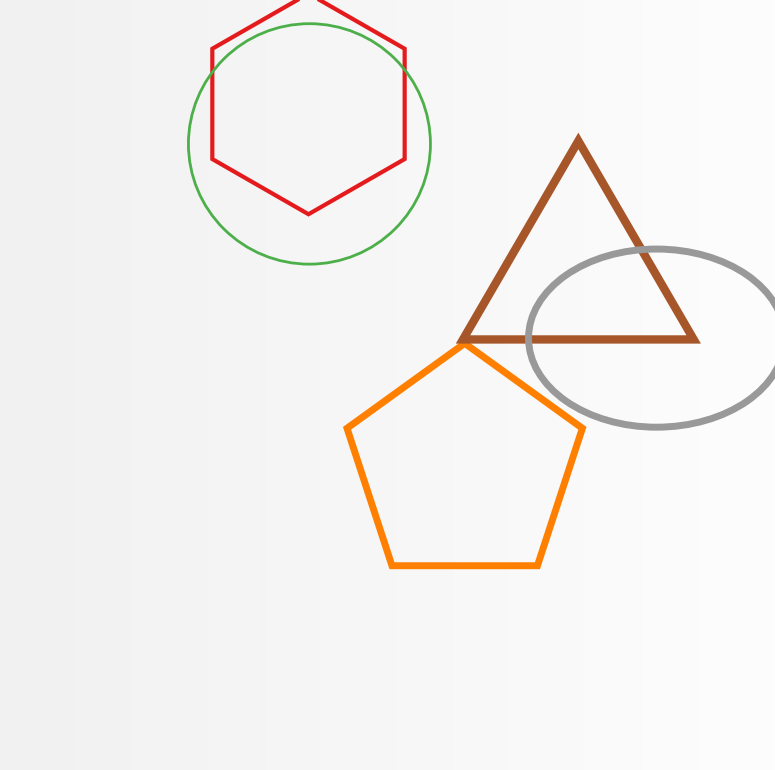[{"shape": "hexagon", "thickness": 1.5, "radius": 0.72, "center": [0.398, 0.865]}, {"shape": "circle", "thickness": 1, "radius": 0.78, "center": [0.399, 0.813]}, {"shape": "pentagon", "thickness": 2.5, "radius": 0.8, "center": [0.6, 0.394]}, {"shape": "triangle", "thickness": 3, "radius": 0.86, "center": [0.746, 0.645]}, {"shape": "oval", "thickness": 2.5, "radius": 0.83, "center": [0.847, 0.561]}]